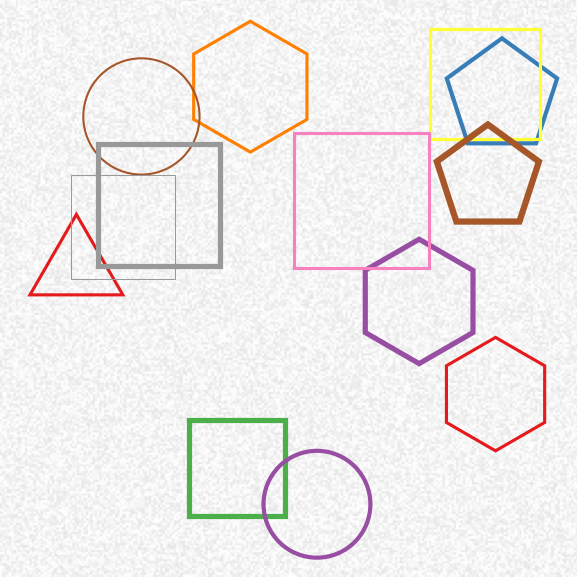[{"shape": "triangle", "thickness": 1.5, "radius": 0.46, "center": [0.132, 0.535]}, {"shape": "hexagon", "thickness": 1.5, "radius": 0.49, "center": [0.858, 0.317]}, {"shape": "pentagon", "thickness": 2, "radius": 0.5, "center": [0.869, 0.832]}, {"shape": "square", "thickness": 2.5, "radius": 0.42, "center": [0.41, 0.188]}, {"shape": "hexagon", "thickness": 2.5, "radius": 0.54, "center": [0.726, 0.477]}, {"shape": "circle", "thickness": 2, "radius": 0.46, "center": [0.549, 0.126]}, {"shape": "hexagon", "thickness": 1.5, "radius": 0.57, "center": [0.433, 0.849]}, {"shape": "square", "thickness": 1.5, "radius": 0.47, "center": [0.84, 0.854]}, {"shape": "circle", "thickness": 1, "radius": 0.5, "center": [0.245, 0.798]}, {"shape": "pentagon", "thickness": 3, "radius": 0.46, "center": [0.845, 0.691]}, {"shape": "square", "thickness": 1.5, "radius": 0.58, "center": [0.626, 0.652]}, {"shape": "square", "thickness": 0.5, "radius": 0.45, "center": [0.213, 0.606]}, {"shape": "square", "thickness": 2.5, "radius": 0.53, "center": [0.276, 0.644]}]